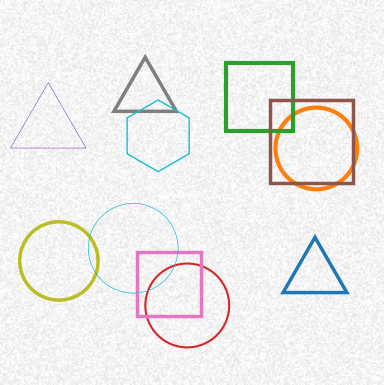[{"shape": "triangle", "thickness": 2.5, "radius": 0.48, "center": [0.818, 0.288]}, {"shape": "circle", "thickness": 3, "radius": 0.53, "center": [0.822, 0.615]}, {"shape": "square", "thickness": 3, "radius": 0.44, "center": [0.674, 0.748]}, {"shape": "circle", "thickness": 1.5, "radius": 0.54, "center": [0.486, 0.207]}, {"shape": "triangle", "thickness": 0.5, "radius": 0.57, "center": [0.125, 0.672]}, {"shape": "square", "thickness": 2.5, "radius": 0.54, "center": [0.809, 0.632]}, {"shape": "square", "thickness": 2.5, "radius": 0.42, "center": [0.44, 0.263]}, {"shape": "triangle", "thickness": 2.5, "radius": 0.47, "center": [0.377, 0.758]}, {"shape": "circle", "thickness": 2.5, "radius": 0.51, "center": [0.153, 0.322]}, {"shape": "hexagon", "thickness": 1, "radius": 0.47, "center": [0.411, 0.647]}, {"shape": "circle", "thickness": 0.5, "radius": 0.58, "center": [0.346, 0.355]}]